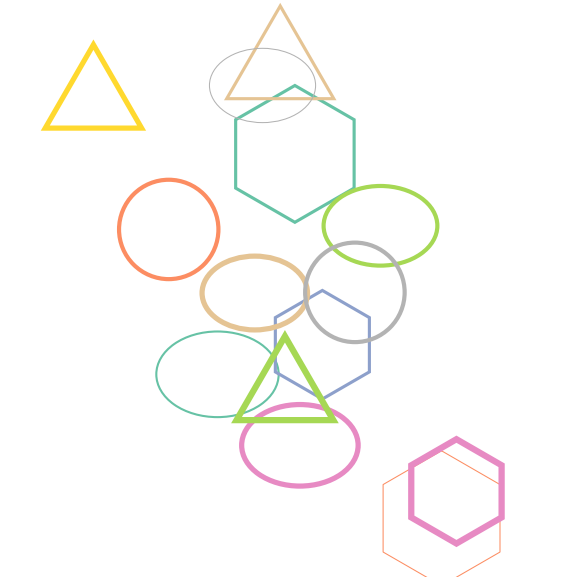[{"shape": "hexagon", "thickness": 1.5, "radius": 0.59, "center": [0.511, 0.733]}, {"shape": "oval", "thickness": 1, "radius": 0.53, "center": [0.377, 0.351]}, {"shape": "hexagon", "thickness": 0.5, "radius": 0.58, "center": [0.765, 0.102]}, {"shape": "circle", "thickness": 2, "radius": 0.43, "center": [0.292, 0.602]}, {"shape": "hexagon", "thickness": 1.5, "radius": 0.47, "center": [0.558, 0.402]}, {"shape": "oval", "thickness": 2.5, "radius": 0.5, "center": [0.519, 0.228]}, {"shape": "hexagon", "thickness": 3, "radius": 0.45, "center": [0.79, 0.148]}, {"shape": "triangle", "thickness": 3, "radius": 0.48, "center": [0.493, 0.32]}, {"shape": "oval", "thickness": 2, "radius": 0.49, "center": [0.659, 0.608]}, {"shape": "triangle", "thickness": 2.5, "radius": 0.48, "center": [0.162, 0.825]}, {"shape": "triangle", "thickness": 1.5, "radius": 0.54, "center": [0.485, 0.882]}, {"shape": "oval", "thickness": 2.5, "radius": 0.46, "center": [0.441, 0.492]}, {"shape": "oval", "thickness": 0.5, "radius": 0.46, "center": [0.455, 0.851]}, {"shape": "circle", "thickness": 2, "radius": 0.43, "center": [0.615, 0.493]}]